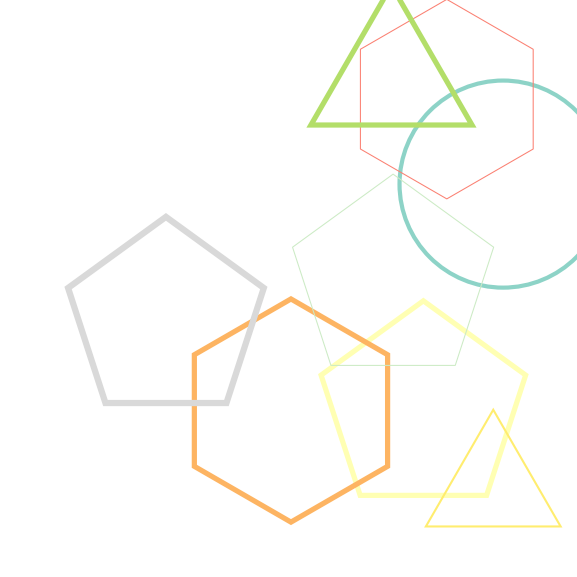[{"shape": "circle", "thickness": 2, "radius": 0.9, "center": [0.871, 0.68]}, {"shape": "pentagon", "thickness": 2.5, "radius": 0.93, "center": [0.733, 0.292]}, {"shape": "hexagon", "thickness": 0.5, "radius": 0.86, "center": [0.774, 0.827]}, {"shape": "hexagon", "thickness": 2.5, "radius": 0.97, "center": [0.504, 0.288]}, {"shape": "triangle", "thickness": 2.5, "radius": 0.81, "center": [0.678, 0.863]}, {"shape": "pentagon", "thickness": 3, "radius": 0.89, "center": [0.287, 0.445]}, {"shape": "pentagon", "thickness": 0.5, "radius": 0.92, "center": [0.681, 0.515]}, {"shape": "triangle", "thickness": 1, "radius": 0.67, "center": [0.854, 0.155]}]